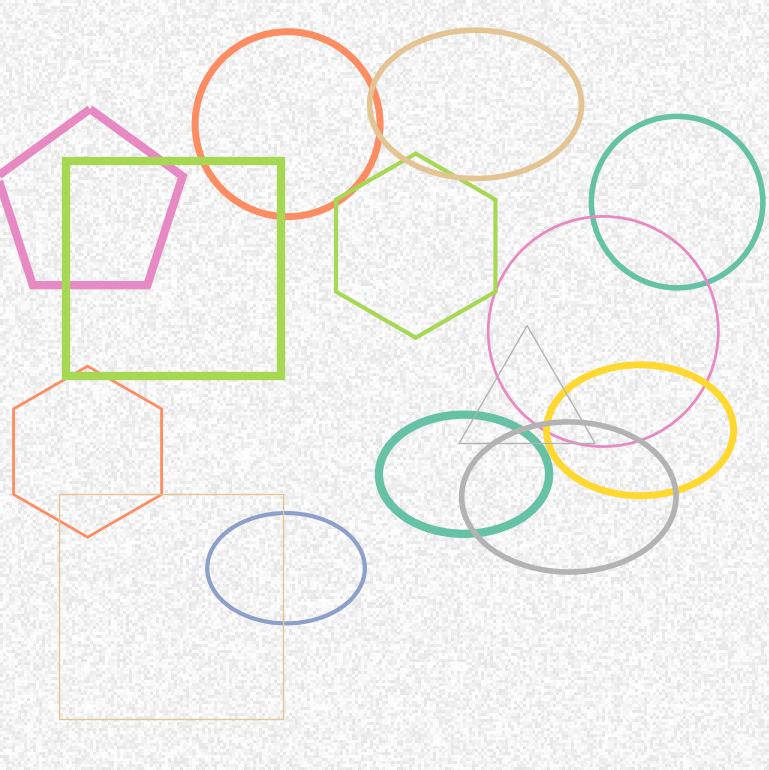[{"shape": "circle", "thickness": 2, "radius": 0.56, "center": [0.879, 0.738]}, {"shape": "oval", "thickness": 3, "radius": 0.55, "center": [0.603, 0.384]}, {"shape": "circle", "thickness": 2.5, "radius": 0.6, "center": [0.374, 0.839]}, {"shape": "hexagon", "thickness": 1, "radius": 0.56, "center": [0.114, 0.413]}, {"shape": "oval", "thickness": 1.5, "radius": 0.51, "center": [0.372, 0.262]}, {"shape": "circle", "thickness": 1, "radius": 0.75, "center": [0.783, 0.57]}, {"shape": "pentagon", "thickness": 3, "radius": 0.63, "center": [0.117, 0.732]}, {"shape": "hexagon", "thickness": 1.5, "radius": 0.6, "center": [0.54, 0.681]}, {"shape": "square", "thickness": 3, "radius": 0.7, "center": [0.225, 0.652]}, {"shape": "oval", "thickness": 2.5, "radius": 0.61, "center": [0.831, 0.441]}, {"shape": "square", "thickness": 0.5, "radius": 0.73, "center": [0.222, 0.212]}, {"shape": "oval", "thickness": 2, "radius": 0.69, "center": [0.618, 0.864]}, {"shape": "triangle", "thickness": 0.5, "radius": 0.51, "center": [0.685, 0.475]}, {"shape": "oval", "thickness": 2, "radius": 0.7, "center": [0.739, 0.355]}]